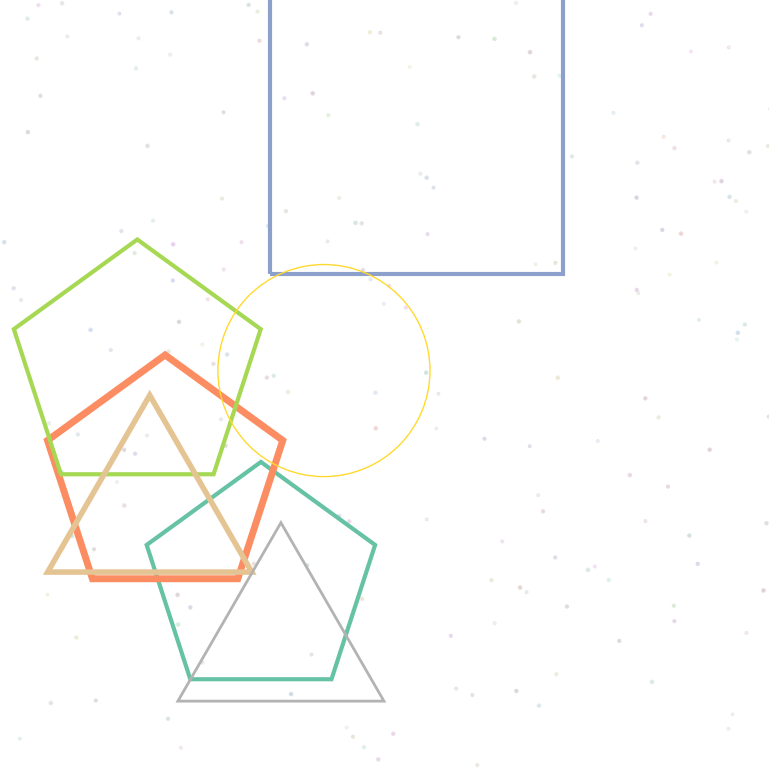[{"shape": "pentagon", "thickness": 1.5, "radius": 0.78, "center": [0.339, 0.244]}, {"shape": "pentagon", "thickness": 2.5, "radius": 0.8, "center": [0.214, 0.378]}, {"shape": "square", "thickness": 1.5, "radius": 0.95, "center": [0.541, 0.833]}, {"shape": "pentagon", "thickness": 1.5, "radius": 0.84, "center": [0.178, 0.52]}, {"shape": "circle", "thickness": 0.5, "radius": 0.69, "center": [0.421, 0.519]}, {"shape": "triangle", "thickness": 2, "radius": 0.77, "center": [0.194, 0.334]}, {"shape": "triangle", "thickness": 1, "radius": 0.77, "center": [0.365, 0.167]}]